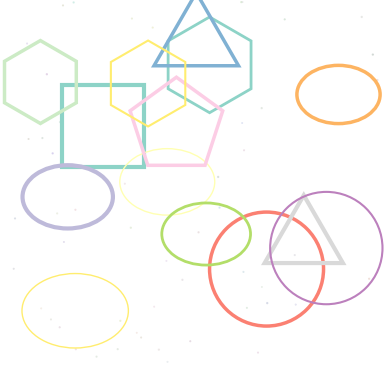[{"shape": "square", "thickness": 3, "radius": 0.53, "center": [0.267, 0.673]}, {"shape": "hexagon", "thickness": 2, "radius": 0.62, "center": [0.544, 0.832]}, {"shape": "oval", "thickness": 1, "radius": 0.62, "center": [0.434, 0.528]}, {"shape": "oval", "thickness": 3, "radius": 0.59, "center": [0.176, 0.489]}, {"shape": "circle", "thickness": 2.5, "radius": 0.74, "center": [0.692, 0.301]}, {"shape": "triangle", "thickness": 2.5, "radius": 0.63, "center": [0.51, 0.893]}, {"shape": "oval", "thickness": 2.5, "radius": 0.54, "center": [0.879, 0.755]}, {"shape": "oval", "thickness": 2, "radius": 0.58, "center": [0.535, 0.392]}, {"shape": "pentagon", "thickness": 2.5, "radius": 0.63, "center": [0.458, 0.673]}, {"shape": "triangle", "thickness": 3, "radius": 0.59, "center": [0.789, 0.375]}, {"shape": "circle", "thickness": 1.5, "radius": 0.73, "center": [0.848, 0.356]}, {"shape": "hexagon", "thickness": 2.5, "radius": 0.54, "center": [0.105, 0.787]}, {"shape": "oval", "thickness": 1, "radius": 0.69, "center": [0.195, 0.193]}, {"shape": "hexagon", "thickness": 1.5, "radius": 0.56, "center": [0.385, 0.783]}]